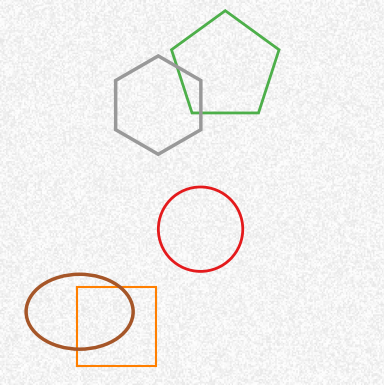[{"shape": "circle", "thickness": 2, "radius": 0.55, "center": [0.521, 0.405]}, {"shape": "pentagon", "thickness": 2, "radius": 0.73, "center": [0.585, 0.825]}, {"shape": "square", "thickness": 1.5, "radius": 0.51, "center": [0.303, 0.152]}, {"shape": "oval", "thickness": 2.5, "radius": 0.69, "center": [0.207, 0.19]}, {"shape": "hexagon", "thickness": 2.5, "radius": 0.64, "center": [0.411, 0.727]}]